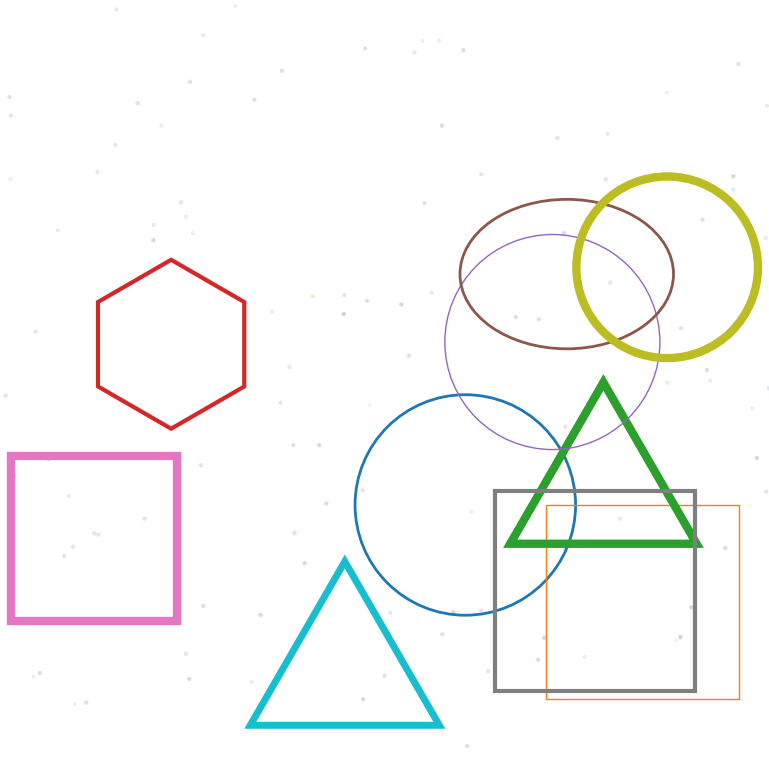[{"shape": "circle", "thickness": 1, "radius": 0.72, "center": [0.604, 0.344]}, {"shape": "square", "thickness": 0.5, "radius": 0.63, "center": [0.834, 0.218]}, {"shape": "triangle", "thickness": 3, "radius": 0.7, "center": [0.784, 0.364]}, {"shape": "hexagon", "thickness": 1.5, "radius": 0.55, "center": [0.222, 0.553]}, {"shape": "circle", "thickness": 0.5, "radius": 0.7, "center": [0.717, 0.556]}, {"shape": "oval", "thickness": 1, "radius": 0.69, "center": [0.736, 0.644]}, {"shape": "square", "thickness": 3, "radius": 0.54, "center": [0.122, 0.301]}, {"shape": "square", "thickness": 1.5, "radius": 0.65, "center": [0.773, 0.232]}, {"shape": "circle", "thickness": 3, "radius": 0.59, "center": [0.866, 0.653]}, {"shape": "triangle", "thickness": 2.5, "radius": 0.71, "center": [0.448, 0.129]}]